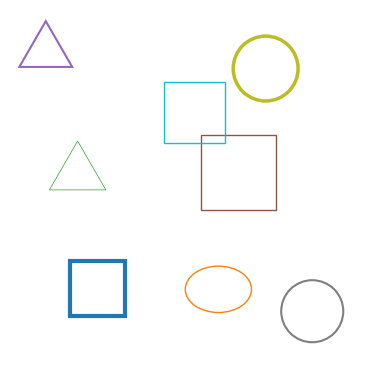[{"shape": "square", "thickness": 3, "radius": 0.36, "center": [0.254, 0.252]}, {"shape": "oval", "thickness": 1, "radius": 0.43, "center": [0.567, 0.249]}, {"shape": "triangle", "thickness": 0.5, "radius": 0.42, "center": [0.202, 0.549]}, {"shape": "triangle", "thickness": 1.5, "radius": 0.4, "center": [0.119, 0.866]}, {"shape": "square", "thickness": 1, "radius": 0.48, "center": [0.62, 0.552]}, {"shape": "circle", "thickness": 1.5, "radius": 0.4, "center": [0.811, 0.192]}, {"shape": "circle", "thickness": 2.5, "radius": 0.42, "center": [0.69, 0.822]}, {"shape": "square", "thickness": 1, "radius": 0.4, "center": [0.506, 0.708]}]